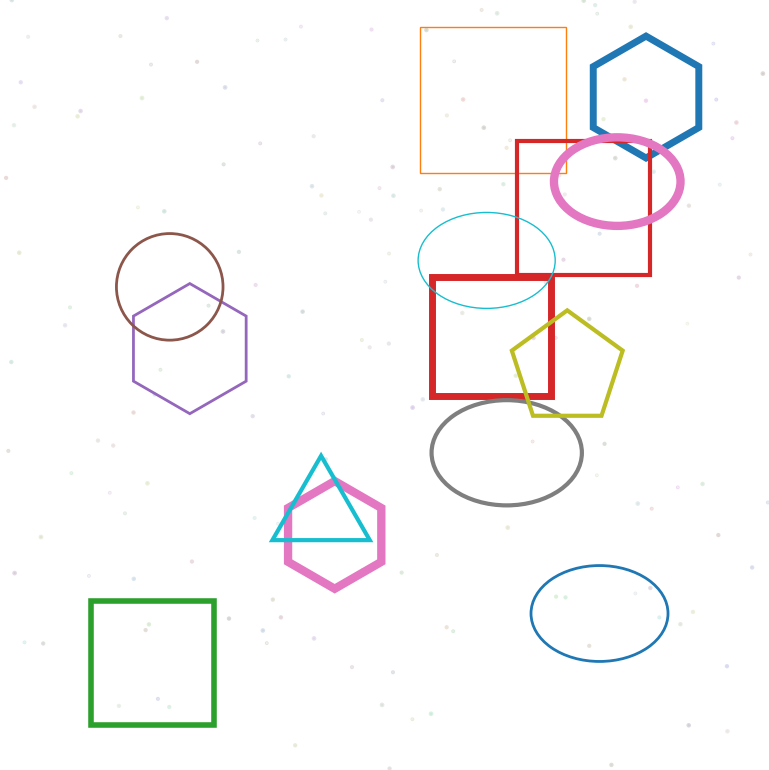[{"shape": "hexagon", "thickness": 2.5, "radius": 0.4, "center": [0.839, 0.874]}, {"shape": "oval", "thickness": 1, "radius": 0.44, "center": [0.779, 0.203]}, {"shape": "square", "thickness": 0.5, "radius": 0.47, "center": [0.64, 0.871]}, {"shape": "square", "thickness": 2, "radius": 0.4, "center": [0.198, 0.139]}, {"shape": "square", "thickness": 1.5, "radius": 0.43, "center": [0.758, 0.73]}, {"shape": "square", "thickness": 2.5, "radius": 0.39, "center": [0.638, 0.563]}, {"shape": "hexagon", "thickness": 1, "radius": 0.42, "center": [0.247, 0.547]}, {"shape": "circle", "thickness": 1, "radius": 0.35, "center": [0.22, 0.627]}, {"shape": "hexagon", "thickness": 3, "radius": 0.35, "center": [0.435, 0.305]}, {"shape": "oval", "thickness": 3, "radius": 0.41, "center": [0.802, 0.764]}, {"shape": "oval", "thickness": 1.5, "radius": 0.49, "center": [0.658, 0.412]}, {"shape": "pentagon", "thickness": 1.5, "radius": 0.38, "center": [0.737, 0.521]}, {"shape": "triangle", "thickness": 1.5, "radius": 0.37, "center": [0.417, 0.335]}, {"shape": "oval", "thickness": 0.5, "radius": 0.45, "center": [0.632, 0.662]}]